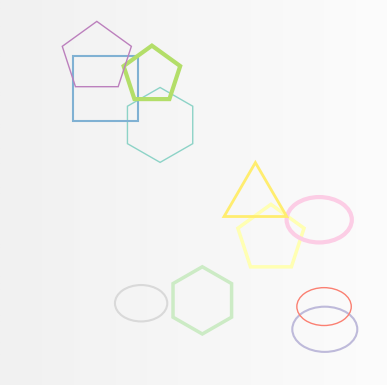[{"shape": "hexagon", "thickness": 1, "radius": 0.49, "center": [0.413, 0.675]}, {"shape": "pentagon", "thickness": 2.5, "radius": 0.45, "center": [0.699, 0.379]}, {"shape": "oval", "thickness": 1.5, "radius": 0.42, "center": [0.838, 0.145]}, {"shape": "oval", "thickness": 1, "radius": 0.35, "center": [0.836, 0.204]}, {"shape": "square", "thickness": 1.5, "radius": 0.42, "center": [0.272, 0.771]}, {"shape": "pentagon", "thickness": 3, "radius": 0.38, "center": [0.392, 0.805]}, {"shape": "oval", "thickness": 3, "radius": 0.42, "center": [0.824, 0.429]}, {"shape": "oval", "thickness": 1.5, "radius": 0.34, "center": [0.364, 0.212]}, {"shape": "pentagon", "thickness": 1, "radius": 0.47, "center": [0.25, 0.851]}, {"shape": "hexagon", "thickness": 2.5, "radius": 0.44, "center": [0.522, 0.22]}, {"shape": "triangle", "thickness": 2, "radius": 0.47, "center": [0.659, 0.484]}]